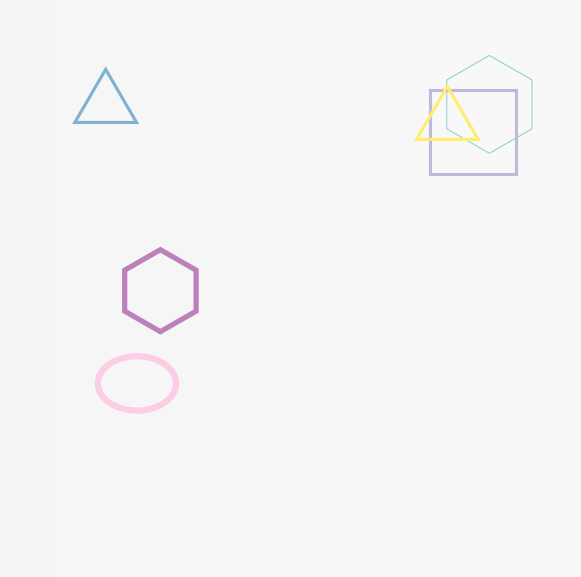[{"shape": "hexagon", "thickness": 0.5, "radius": 0.42, "center": [0.842, 0.818]}, {"shape": "square", "thickness": 1.5, "radius": 0.37, "center": [0.814, 0.771]}, {"shape": "triangle", "thickness": 1.5, "radius": 0.31, "center": [0.182, 0.818]}, {"shape": "oval", "thickness": 3, "radius": 0.34, "center": [0.236, 0.335]}, {"shape": "hexagon", "thickness": 2.5, "radius": 0.35, "center": [0.276, 0.496]}, {"shape": "triangle", "thickness": 1.5, "radius": 0.31, "center": [0.77, 0.788]}]